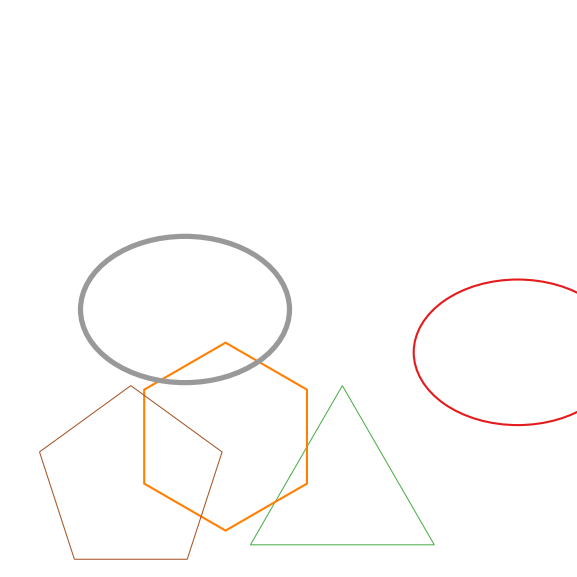[{"shape": "oval", "thickness": 1, "radius": 0.9, "center": [0.896, 0.389]}, {"shape": "triangle", "thickness": 0.5, "radius": 0.92, "center": [0.593, 0.148]}, {"shape": "hexagon", "thickness": 1, "radius": 0.81, "center": [0.391, 0.243]}, {"shape": "pentagon", "thickness": 0.5, "radius": 0.83, "center": [0.226, 0.165]}, {"shape": "oval", "thickness": 2.5, "radius": 0.9, "center": [0.32, 0.463]}]